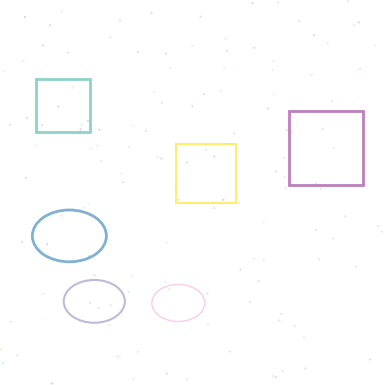[{"shape": "square", "thickness": 2, "radius": 0.35, "center": [0.164, 0.727]}, {"shape": "oval", "thickness": 1.5, "radius": 0.4, "center": [0.245, 0.217]}, {"shape": "oval", "thickness": 2, "radius": 0.48, "center": [0.18, 0.387]}, {"shape": "oval", "thickness": 1, "radius": 0.34, "center": [0.463, 0.213]}, {"shape": "square", "thickness": 2, "radius": 0.48, "center": [0.846, 0.616]}, {"shape": "square", "thickness": 1.5, "radius": 0.39, "center": [0.535, 0.55]}]